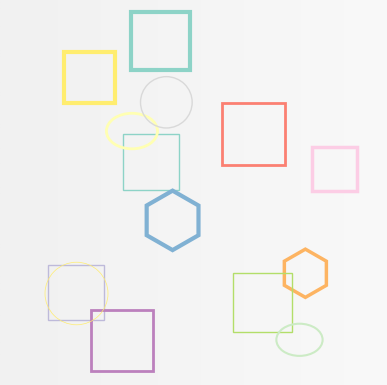[{"shape": "square", "thickness": 1, "radius": 0.36, "center": [0.39, 0.579]}, {"shape": "square", "thickness": 3, "radius": 0.38, "center": [0.414, 0.895]}, {"shape": "oval", "thickness": 2, "radius": 0.33, "center": [0.341, 0.66]}, {"shape": "square", "thickness": 1, "radius": 0.36, "center": [0.196, 0.241]}, {"shape": "square", "thickness": 2, "radius": 0.41, "center": [0.653, 0.652]}, {"shape": "hexagon", "thickness": 3, "radius": 0.39, "center": [0.445, 0.428]}, {"shape": "hexagon", "thickness": 2.5, "radius": 0.31, "center": [0.788, 0.29]}, {"shape": "square", "thickness": 1, "radius": 0.38, "center": [0.678, 0.215]}, {"shape": "square", "thickness": 2.5, "radius": 0.29, "center": [0.864, 0.561]}, {"shape": "circle", "thickness": 1, "radius": 0.33, "center": [0.429, 0.734]}, {"shape": "square", "thickness": 2, "radius": 0.4, "center": [0.315, 0.116]}, {"shape": "oval", "thickness": 1.5, "radius": 0.3, "center": [0.773, 0.117]}, {"shape": "circle", "thickness": 0.5, "radius": 0.41, "center": [0.197, 0.238]}, {"shape": "square", "thickness": 3, "radius": 0.33, "center": [0.23, 0.8]}]